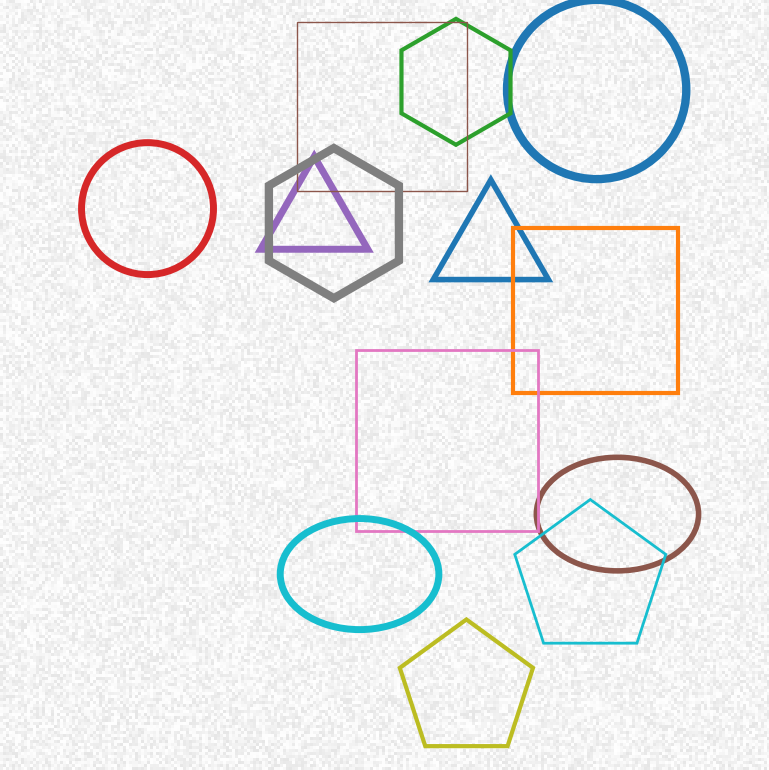[{"shape": "triangle", "thickness": 2, "radius": 0.43, "center": [0.637, 0.68]}, {"shape": "circle", "thickness": 3, "radius": 0.58, "center": [0.775, 0.884]}, {"shape": "square", "thickness": 1.5, "radius": 0.53, "center": [0.774, 0.597]}, {"shape": "hexagon", "thickness": 1.5, "radius": 0.41, "center": [0.592, 0.894]}, {"shape": "circle", "thickness": 2.5, "radius": 0.43, "center": [0.192, 0.729]}, {"shape": "triangle", "thickness": 2.5, "radius": 0.4, "center": [0.408, 0.716]}, {"shape": "oval", "thickness": 2, "radius": 0.53, "center": [0.802, 0.332]}, {"shape": "square", "thickness": 0.5, "radius": 0.55, "center": [0.496, 0.862]}, {"shape": "square", "thickness": 1, "radius": 0.59, "center": [0.581, 0.428]}, {"shape": "hexagon", "thickness": 3, "radius": 0.49, "center": [0.434, 0.71]}, {"shape": "pentagon", "thickness": 1.5, "radius": 0.45, "center": [0.606, 0.105]}, {"shape": "pentagon", "thickness": 1, "radius": 0.52, "center": [0.767, 0.248]}, {"shape": "oval", "thickness": 2.5, "radius": 0.52, "center": [0.467, 0.254]}]